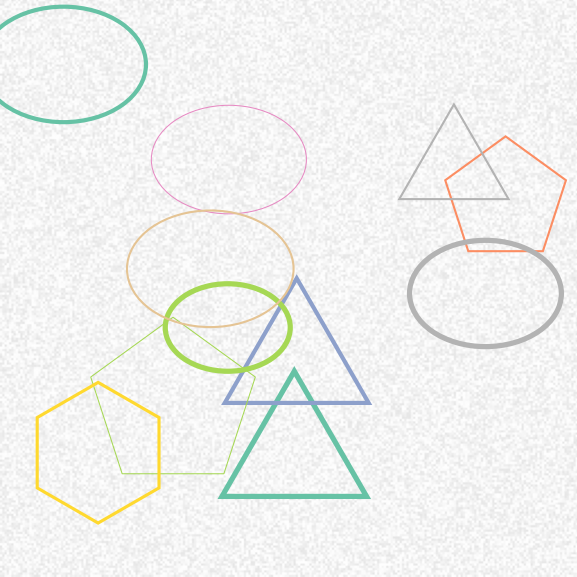[{"shape": "oval", "thickness": 2, "radius": 0.71, "center": [0.11, 0.888]}, {"shape": "triangle", "thickness": 2.5, "radius": 0.72, "center": [0.51, 0.212]}, {"shape": "pentagon", "thickness": 1, "radius": 0.55, "center": [0.875, 0.653]}, {"shape": "triangle", "thickness": 2, "radius": 0.72, "center": [0.514, 0.373]}, {"shape": "oval", "thickness": 0.5, "radius": 0.67, "center": [0.396, 0.723]}, {"shape": "pentagon", "thickness": 0.5, "radius": 0.75, "center": [0.3, 0.3]}, {"shape": "oval", "thickness": 2.5, "radius": 0.54, "center": [0.394, 0.432]}, {"shape": "hexagon", "thickness": 1.5, "radius": 0.61, "center": [0.17, 0.215]}, {"shape": "oval", "thickness": 1, "radius": 0.72, "center": [0.364, 0.534]}, {"shape": "triangle", "thickness": 1, "radius": 0.55, "center": [0.786, 0.709]}, {"shape": "oval", "thickness": 2.5, "radius": 0.66, "center": [0.841, 0.491]}]